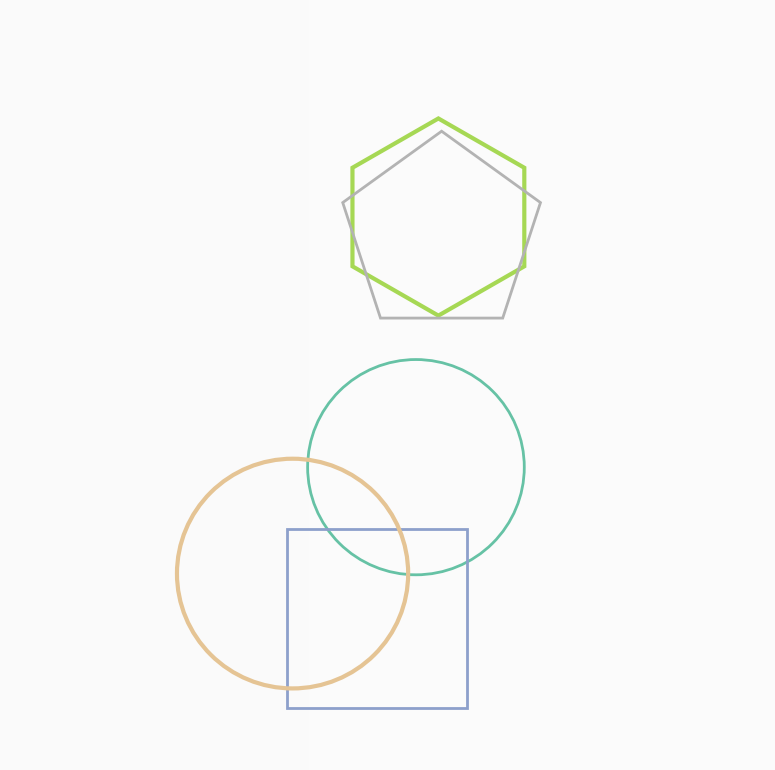[{"shape": "circle", "thickness": 1, "radius": 0.7, "center": [0.537, 0.393]}, {"shape": "square", "thickness": 1, "radius": 0.58, "center": [0.486, 0.197]}, {"shape": "hexagon", "thickness": 1.5, "radius": 0.64, "center": [0.566, 0.718]}, {"shape": "circle", "thickness": 1.5, "radius": 0.75, "center": [0.378, 0.255]}, {"shape": "pentagon", "thickness": 1, "radius": 0.67, "center": [0.57, 0.695]}]